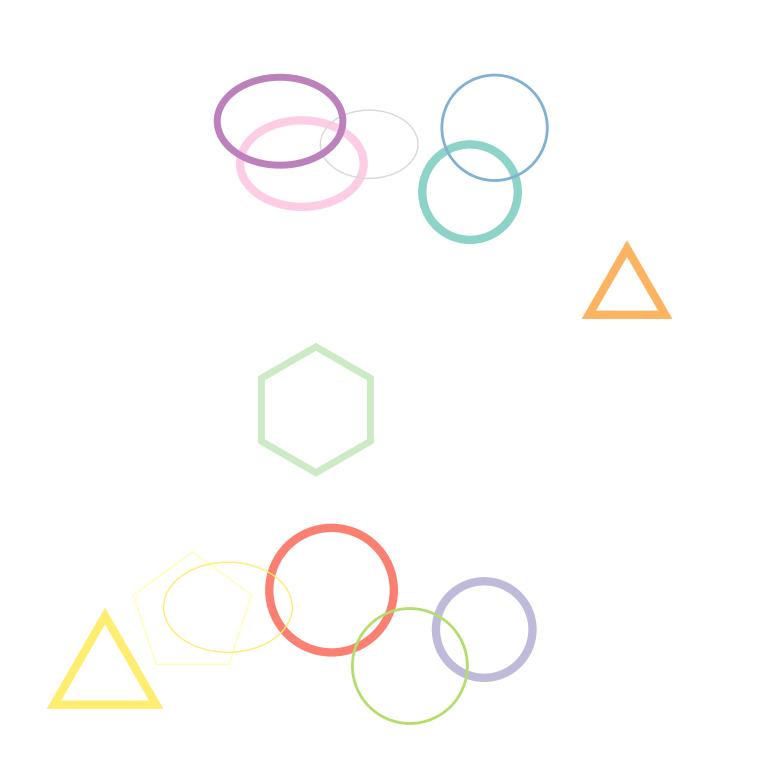[{"shape": "circle", "thickness": 3, "radius": 0.31, "center": [0.61, 0.75]}, {"shape": "pentagon", "thickness": 0.5, "radius": 0.4, "center": [0.25, 0.203]}, {"shape": "circle", "thickness": 3, "radius": 0.31, "center": [0.629, 0.182]}, {"shape": "circle", "thickness": 3, "radius": 0.4, "center": [0.431, 0.234]}, {"shape": "circle", "thickness": 1, "radius": 0.34, "center": [0.642, 0.834]}, {"shape": "triangle", "thickness": 3, "radius": 0.29, "center": [0.814, 0.62]}, {"shape": "circle", "thickness": 1, "radius": 0.37, "center": [0.532, 0.135]}, {"shape": "oval", "thickness": 3, "radius": 0.4, "center": [0.392, 0.788]}, {"shape": "oval", "thickness": 0.5, "radius": 0.32, "center": [0.479, 0.813]}, {"shape": "oval", "thickness": 2.5, "radius": 0.41, "center": [0.364, 0.843]}, {"shape": "hexagon", "thickness": 2.5, "radius": 0.41, "center": [0.41, 0.468]}, {"shape": "triangle", "thickness": 3, "radius": 0.38, "center": [0.136, 0.123]}, {"shape": "oval", "thickness": 0.5, "radius": 0.42, "center": [0.296, 0.211]}]